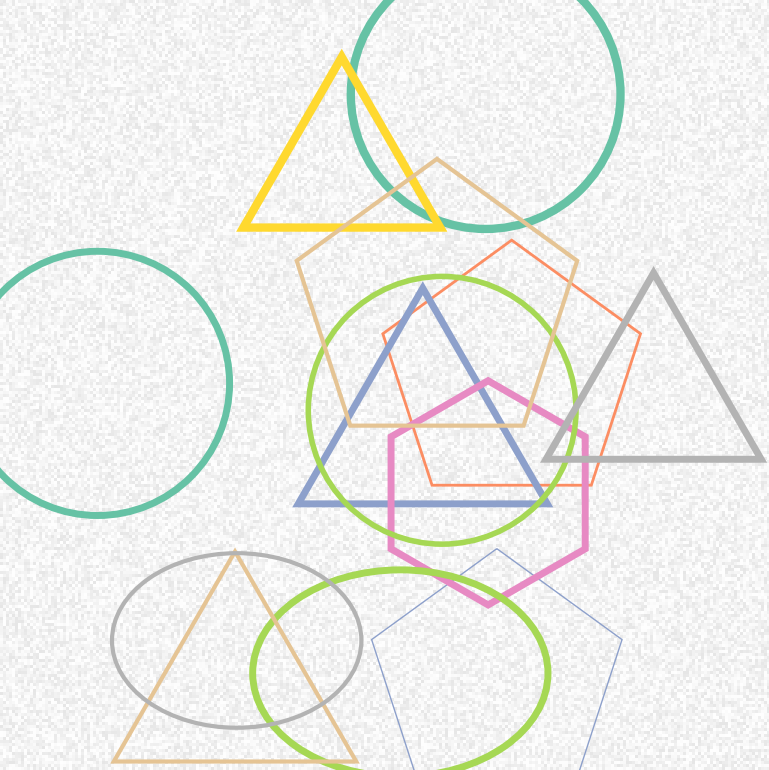[{"shape": "circle", "thickness": 3, "radius": 0.88, "center": [0.631, 0.878]}, {"shape": "circle", "thickness": 2.5, "radius": 0.86, "center": [0.127, 0.502]}, {"shape": "pentagon", "thickness": 1, "radius": 0.88, "center": [0.665, 0.512]}, {"shape": "pentagon", "thickness": 0.5, "radius": 0.85, "center": [0.645, 0.117]}, {"shape": "triangle", "thickness": 2.5, "radius": 0.93, "center": [0.549, 0.439]}, {"shape": "hexagon", "thickness": 2.5, "radius": 0.73, "center": [0.634, 0.36]}, {"shape": "circle", "thickness": 2, "radius": 0.87, "center": [0.574, 0.467]}, {"shape": "oval", "thickness": 2.5, "radius": 0.96, "center": [0.52, 0.126]}, {"shape": "triangle", "thickness": 3, "radius": 0.74, "center": [0.444, 0.778]}, {"shape": "pentagon", "thickness": 1.5, "radius": 0.96, "center": [0.567, 0.602]}, {"shape": "triangle", "thickness": 1.5, "radius": 0.91, "center": [0.305, 0.102]}, {"shape": "triangle", "thickness": 2.5, "radius": 0.81, "center": [0.849, 0.484]}, {"shape": "oval", "thickness": 1.5, "radius": 0.81, "center": [0.307, 0.168]}]